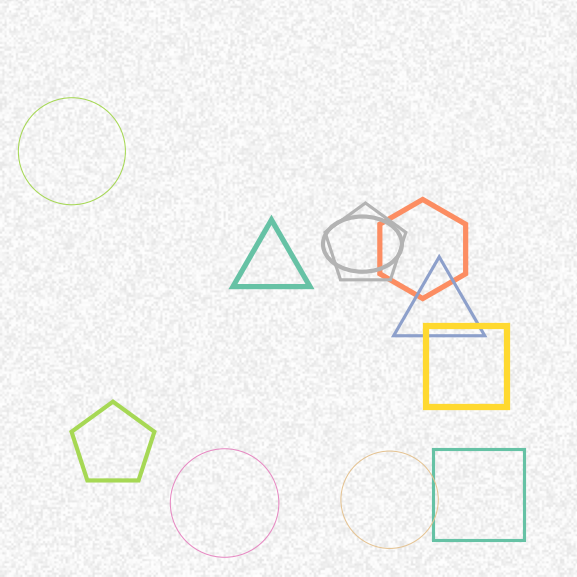[{"shape": "square", "thickness": 1.5, "radius": 0.39, "center": [0.829, 0.143]}, {"shape": "triangle", "thickness": 2.5, "radius": 0.39, "center": [0.47, 0.541]}, {"shape": "hexagon", "thickness": 2.5, "radius": 0.43, "center": [0.732, 0.568]}, {"shape": "triangle", "thickness": 1.5, "radius": 0.46, "center": [0.761, 0.463]}, {"shape": "circle", "thickness": 0.5, "radius": 0.47, "center": [0.389, 0.128]}, {"shape": "pentagon", "thickness": 2, "radius": 0.38, "center": [0.196, 0.228]}, {"shape": "circle", "thickness": 0.5, "radius": 0.46, "center": [0.124, 0.737]}, {"shape": "square", "thickness": 3, "radius": 0.35, "center": [0.808, 0.365]}, {"shape": "circle", "thickness": 0.5, "radius": 0.42, "center": [0.675, 0.134]}, {"shape": "oval", "thickness": 2, "radius": 0.34, "center": [0.628, 0.576]}, {"shape": "pentagon", "thickness": 1.5, "radius": 0.37, "center": [0.633, 0.574]}]